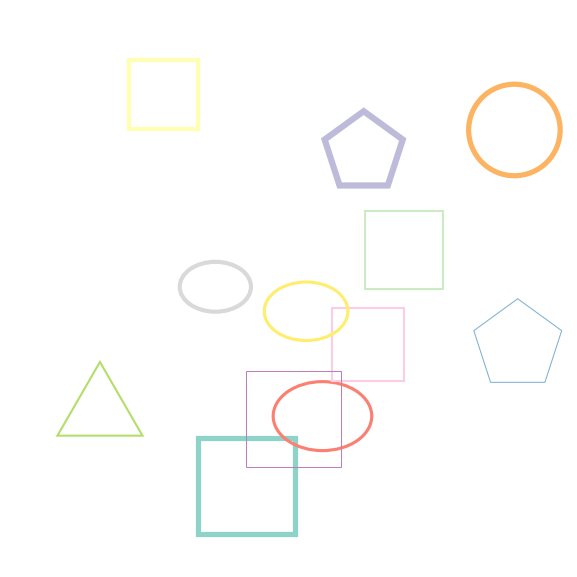[{"shape": "square", "thickness": 2.5, "radius": 0.42, "center": [0.427, 0.157]}, {"shape": "square", "thickness": 2, "radius": 0.3, "center": [0.283, 0.835]}, {"shape": "pentagon", "thickness": 3, "radius": 0.36, "center": [0.63, 0.735]}, {"shape": "oval", "thickness": 1.5, "radius": 0.43, "center": [0.558, 0.279]}, {"shape": "pentagon", "thickness": 0.5, "radius": 0.4, "center": [0.897, 0.402]}, {"shape": "circle", "thickness": 2.5, "radius": 0.4, "center": [0.891, 0.774]}, {"shape": "triangle", "thickness": 1, "radius": 0.43, "center": [0.173, 0.287]}, {"shape": "square", "thickness": 1, "radius": 0.32, "center": [0.637, 0.403]}, {"shape": "oval", "thickness": 2, "radius": 0.31, "center": [0.373, 0.503]}, {"shape": "square", "thickness": 0.5, "radius": 0.41, "center": [0.508, 0.274]}, {"shape": "square", "thickness": 1, "radius": 0.34, "center": [0.699, 0.567]}, {"shape": "oval", "thickness": 1.5, "radius": 0.36, "center": [0.53, 0.46]}]